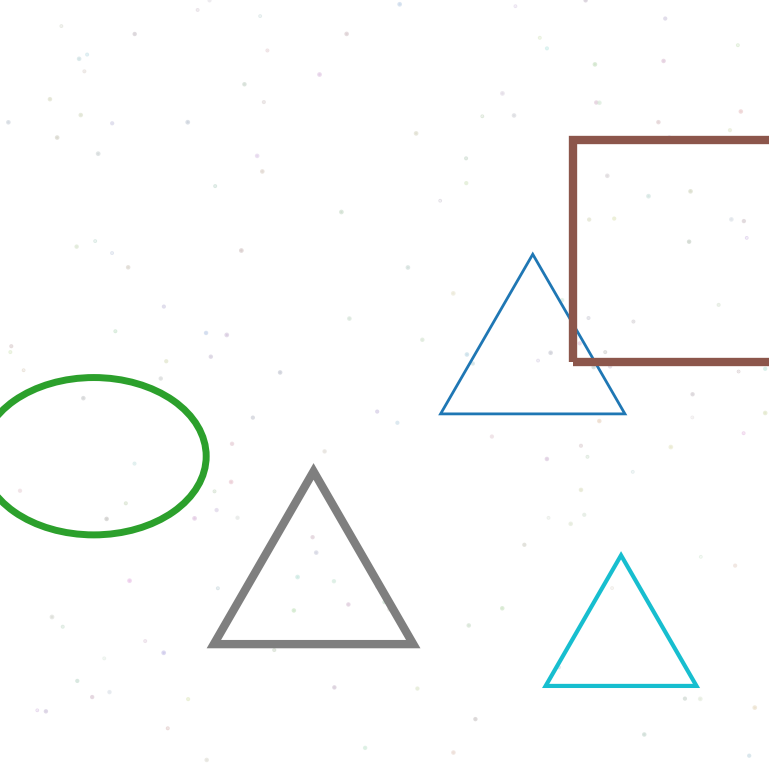[{"shape": "triangle", "thickness": 1, "radius": 0.69, "center": [0.692, 0.532]}, {"shape": "oval", "thickness": 2.5, "radius": 0.73, "center": [0.122, 0.408]}, {"shape": "square", "thickness": 3, "radius": 0.72, "center": [0.889, 0.674]}, {"shape": "triangle", "thickness": 3, "radius": 0.75, "center": [0.407, 0.238]}, {"shape": "triangle", "thickness": 1.5, "radius": 0.57, "center": [0.807, 0.166]}]